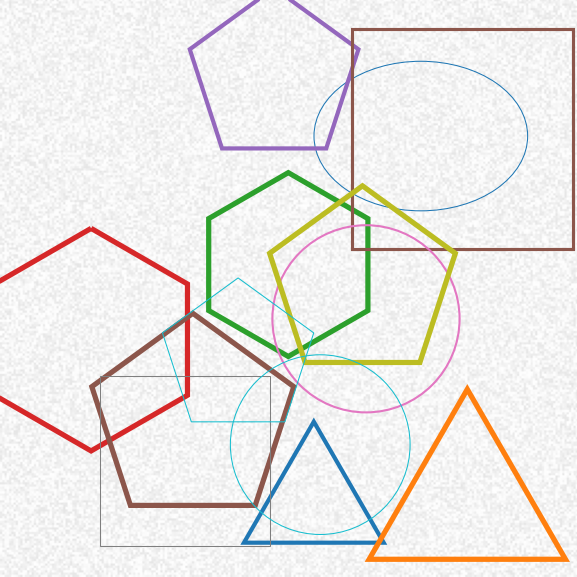[{"shape": "oval", "thickness": 0.5, "radius": 0.92, "center": [0.729, 0.764]}, {"shape": "triangle", "thickness": 2, "radius": 0.7, "center": [0.543, 0.129]}, {"shape": "triangle", "thickness": 2.5, "radius": 0.98, "center": [0.809, 0.129]}, {"shape": "hexagon", "thickness": 2.5, "radius": 0.8, "center": [0.499, 0.541]}, {"shape": "hexagon", "thickness": 2.5, "radius": 0.96, "center": [0.158, 0.411]}, {"shape": "pentagon", "thickness": 2, "radius": 0.77, "center": [0.475, 0.866]}, {"shape": "pentagon", "thickness": 2.5, "radius": 0.92, "center": [0.334, 0.273]}, {"shape": "square", "thickness": 1.5, "radius": 0.95, "center": [0.801, 0.759]}, {"shape": "circle", "thickness": 1, "radius": 0.81, "center": [0.634, 0.447]}, {"shape": "square", "thickness": 0.5, "radius": 0.74, "center": [0.32, 0.201]}, {"shape": "pentagon", "thickness": 2.5, "radius": 0.85, "center": [0.628, 0.508]}, {"shape": "pentagon", "thickness": 0.5, "radius": 0.69, "center": [0.412, 0.38]}, {"shape": "circle", "thickness": 0.5, "radius": 0.78, "center": [0.555, 0.229]}]